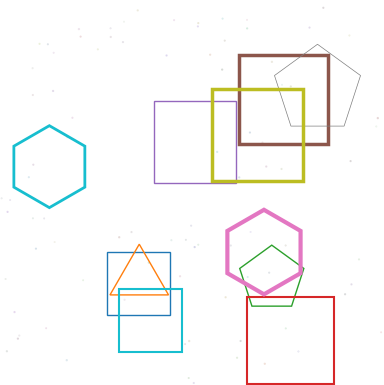[{"shape": "square", "thickness": 1, "radius": 0.41, "center": [0.361, 0.264]}, {"shape": "triangle", "thickness": 1, "radius": 0.44, "center": [0.362, 0.278]}, {"shape": "pentagon", "thickness": 1, "radius": 0.44, "center": [0.706, 0.276]}, {"shape": "square", "thickness": 1.5, "radius": 0.56, "center": [0.755, 0.115]}, {"shape": "square", "thickness": 1, "radius": 0.53, "center": [0.505, 0.631]}, {"shape": "square", "thickness": 2.5, "radius": 0.57, "center": [0.736, 0.741]}, {"shape": "hexagon", "thickness": 3, "radius": 0.55, "center": [0.686, 0.345]}, {"shape": "pentagon", "thickness": 0.5, "radius": 0.59, "center": [0.825, 0.768]}, {"shape": "square", "thickness": 2.5, "radius": 0.59, "center": [0.669, 0.649]}, {"shape": "hexagon", "thickness": 2, "radius": 0.53, "center": [0.128, 0.567]}, {"shape": "square", "thickness": 1.5, "radius": 0.41, "center": [0.391, 0.169]}]